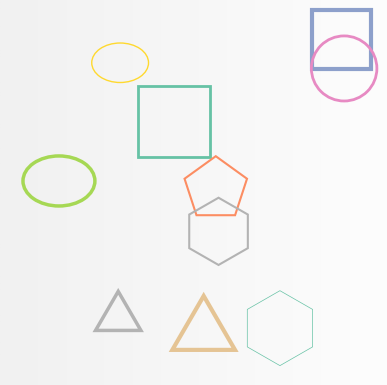[{"shape": "hexagon", "thickness": 0.5, "radius": 0.49, "center": [0.722, 0.148]}, {"shape": "square", "thickness": 2, "radius": 0.46, "center": [0.449, 0.685]}, {"shape": "pentagon", "thickness": 1.5, "radius": 0.42, "center": [0.557, 0.51]}, {"shape": "square", "thickness": 3, "radius": 0.38, "center": [0.882, 0.898]}, {"shape": "circle", "thickness": 2, "radius": 0.42, "center": [0.888, 0.822]}, {"shape": "oval", "thickness": 2.5, "radius": 0.46, "center": [0.152, 0.53]}, {"shape": "oval", "thickness": 1, "radius": 0.37, "center": [0.31, 0.837]}, {"shape": "triangle", "thickness": 3, "radius": 0.47, "center": [0.526, 0.138]}, {"shape": "hexagon", "thickness": 1.5, "radius": 0.44, "center": [0.564, 0.399]}, {"shape": "triangle", "thickness": 2.5, "radius": 0.34, "center": [0.305, 0.176]}]